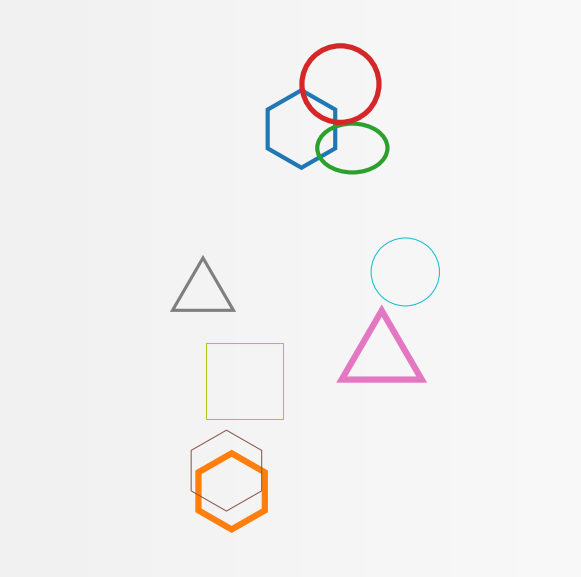[{"shape": "hexagon", "thickness": 2, "radius": 0.34, "center": [0.519, 0.776]}, {"shape": "hexagon", "thickness": 3, "radius": 0.33, "center": [0.399, 0.148]}, {"shape": "oval", "thickness": 2, "radius": 0.3, "center": [0.606, 0.743]}, {"shape": "circle", "thickness": 2.5, "radius": 0.33, "center": [0.586, 0.854]}, {"shape": "hexagon", "thickness": 0.5, "radius": 0.35, "center": [0.39, 0.184]}, {"shape": "triangle", "thickness": 3, "radius": 0.4, "center": [0.657, 0.382]}, {"shape": "triangle", "thickness": 1.5, "radius": 0.3, "center": [0.349, 0.492]}, {"shape": "square", "thickness": 0.5, "radius": 0.33, "center": [0.421, 0.339]}, {"shape": "circle", "thickness": 0.5, "radius": 0.29, "center": [0.697, 0.528]}]